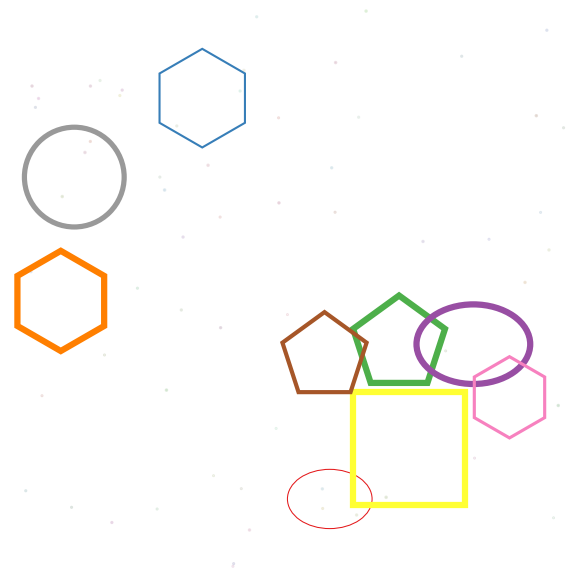[{"shape": "oval", "thickness": 0.5, "radius": 0.37, "center": [0.571, 0.135]}, {"shape": "hexagon", "thickness": 1, "radius": 0.43, "center": [0.35, 0.829]}, {"shape": "pentagon", "thickness": 3, "radius": 0.42, "center": [0.691, 0.404]}, {"shape": "oval", "thickness": 3, "radius": 0.49, "center": [0.82, 0.403]}, {"shape": "hexagon", "thickness": 3, "radius": 0.43, "center": [0.105, 0.478]}, {"shape": "square", "thickness": 3, "radius": 0.49, "center": [0.708, 0.223]}, {"shape": "pentagon", "thickness": 2, "radius": 0.38, "center": [0.562, 0.382]}, {"shape": "hexagon", "thickness": 1.5, "radius": 0.35, "center": [0.882, 0.311]}, {"shape": "circle", "thickness": 2.5, "radius": 0.43, "center": [0.129, 0.692]}]